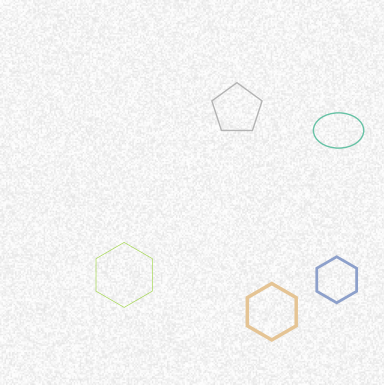[{"shape": "oval", "thickness": 1, "radius": 0.33, "center": [0.879, 0.661]}, {"shape": "hexagon", "thickness": 2, "radius": 0.3, "center": [0.875, 0.273]}, {"shape": "hexagon", "thickness": 0.5, "radius": 0.42, "center": [0.323, 0.286]}, {"shape": "hexagon", "thickness": 2.5, "radius": 0.37, "center": [0.706, 0.19]}, {"shape": "pentagon", "thickness": 1, "radius": 0.34, "center": [0.615, 0.717]}]